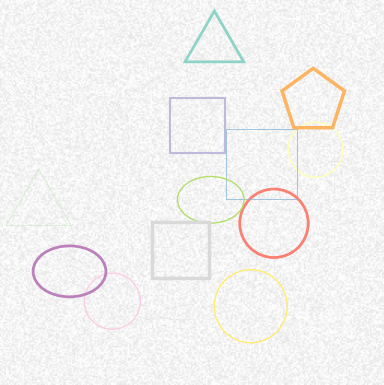[{"shape": "triangle", "thickness": 2, "radius": 0.44, "center": [0.557, 0.883]}, {"shape": "circle", "thickness": 1, "radius": 0.36, "center": [0.82, 0.611]}, {"shape": "square", "thickness": 1.5, "radius": 0.36, "center": [0.513, 0.675]}, {"shape": "circle", "thickness": 2, "radius": 0.44, "center": [0.712, 0.42]}, {"shape": "square", "thickness": 0.5, "radius": 0.46, "center": [0.679, 0.574]}, {"shape": "pentagon", "thickness": 2.5, "radius": 0.43, "center": [0.814, 0.737]}, {"shape": "oval", "thickness": 1, "radius": 0.43, "center": [0.547, 0.481]}, {"shape": "circle", "thickness": 1, "radius": 0.36, "center": [0.292, 0.218]}, {"shape": "square", "thickness": 2.5, "radius": 0.37, "center": [0.469, 0.351]}, {"shape": "oval", "thickness": 2, "radius": 0.47, "center": [0.181, 0.295]}, {"shape": "triangle", "thickness": 0.5, "radius": 0.49, "center": [0.1, 0.463]}, {"shape": "circle", "thickness": 1, "radius": 0.47, "center": [0.651, 0.205]}]